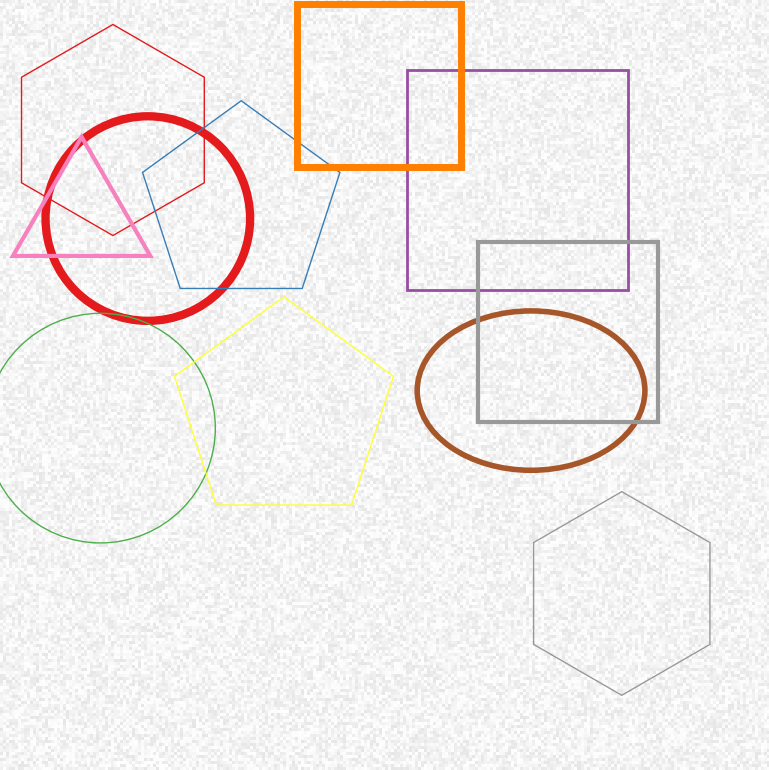[{"shape": "circle", "thickness": 3, "radius": 0.66, "center": [0.192, 0.716]}, {"shape": "hexagon", "thickness": 0.5, "radius": 0.69, "center": [0.147, 0.831]}, {"shape": "pentagon", "thickness": 0.5, "radius": 0.67, "center": [0.313, 0.734]}, {"shape": "circle", "thickness": 0.5, "radius": 0.75, "center": [0.131, 0.444]}, {"shape": "square", "thickness": 1, "radius": 0.72, "center": [0.672, 0.766]}, {"shape": "square", "thickness": 2.5, "radius": 0.53, "center": [0.492, 0.889]}, {"shape": "pentagon", "thickness": 0.5, "radius": 0.75, "center": [0.369, 0.465]}, {"shape": "oval", "thickness": 2, "radius": 0.74, "center": [0.69, 0.493]}, {"shape": "triangle", "thickness": 1.5, "radius": 0.52, "center": [0.106, 0.719]}, {"shape": "square", "thickness": 1.5, "radius": 0.58, "center": [0.738, 0.569]}, {"shape": "hexagon", "thickness": 0.5, "radius": 0.66, "center": [0.807, 0.229]}]